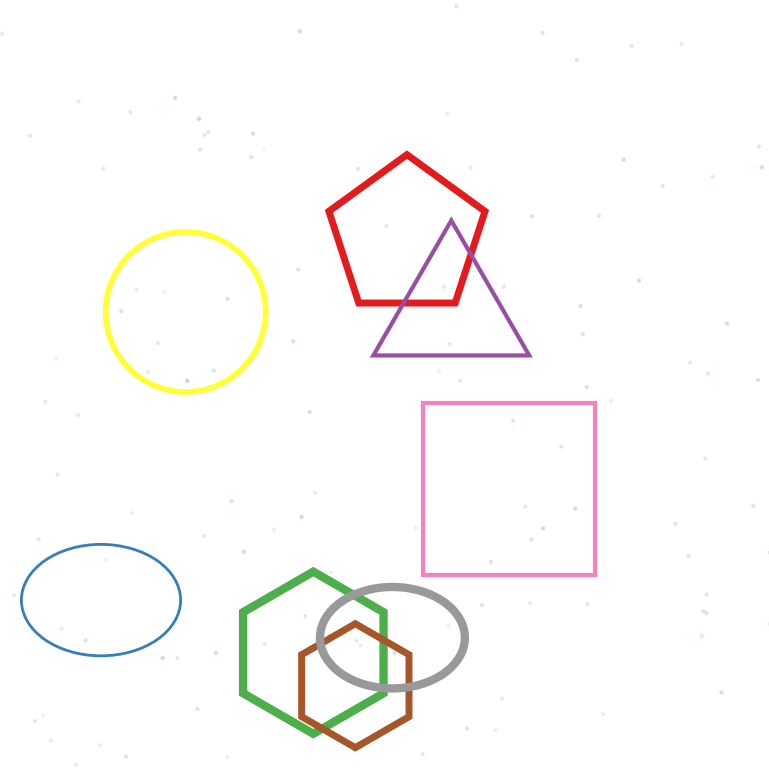[{"shape": "pentagon", "thickness": 2.5, "radius": 0.53, "center": [0.528, 0.693]}, {"shape": "oval", "thickness": 1, "radius": 0.52, "center": [0.131, 0.221]}, {"shape": "hexagon", "thickness": 3, "radius": 0.53, "center": [0.407, 0.152]}, {"shape": "triangle", "thickness": 1.5, "radius": 0.58, "center": [0.586, 0.597]}, {"shape": "circle", "thickness": 2, "radius": 0.52, "center": [0.241, 0.595]}, {"shape": "hexagon", "thickness": 2.5, "radius": 0.4, "center": [0.461, 0.109]}, {"shape": "square", "thickness": 1.5, "radius": 0.56, "center": [0.661, 0.365]}, {"shape": "oval", "thickness": 3, "radius": 0.47, "center": [0.51, 0.172]}]